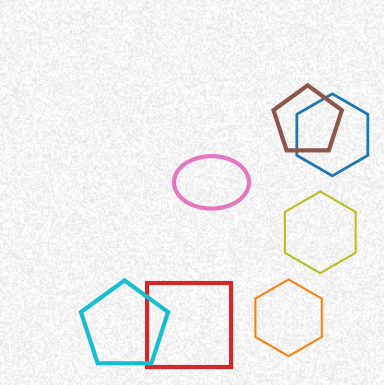[{"shape": "hexagon", "thickness": 2, "radius": 0.53, "center": [0.863, 0.65]}, {"shape": "hexagon", "thickness": 1.5, "radius": 0.5, "center": [0.75, 0.175]}, {"shape": "square", "thickness": 3, "radius": 0.55, "center": [0.491, 0.156]}, {"shape": "pentagon", "thickness": 3, "radius": 0.47, "center": [0.799, 0.685]}, {"shape": "oval", "thickness": 3, "radius": 0.49, "center": [0.549, 0.526]}, {"shape": "hexagon", "thickness": 1.5, "radius": 0.53, "center": [0.832, 0.397]}, {"shape": "pentagon", "thickness": 3, "radius": 0.59, "center": [0.323, 0.153]}]